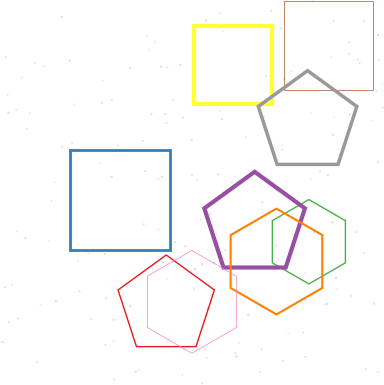[{"shape": "pentagon", "thickness": 1, "radius": 0.66, "center": [0.432, 0.206]}, {"shape": "square", "thickness": 2, "radius": 0.65, "center": [0.311, 0.48]}, {"shape": "hexagon", "thickness": 1, "radius": 0.55, "center": [0.802, 0.372]}, {"shape": "pentagon", "thickness": 3, "radius": 0.69, "center": [0.661, 0.416]}, {"shape": "hexagon", "thickness": 1.5, "radius": 0.69, "center": [0.718, 0.321]}, {"shape": "square", "thickness": 3, "radius": 0.51, "center": [0.605, 0.831]}, {"shape": "square", "thickness": 0.5, "radius": 0.58, "center": [0.854, 0.883]}, {"shape": "hexagon", "thickness": 0.5, "radius": 0.67, "center": [0.498, 0.216]}, {"shape": "pentagon", "thickness": 2.5, "radius": 0.67, "center": [0.799, 0.682]}]